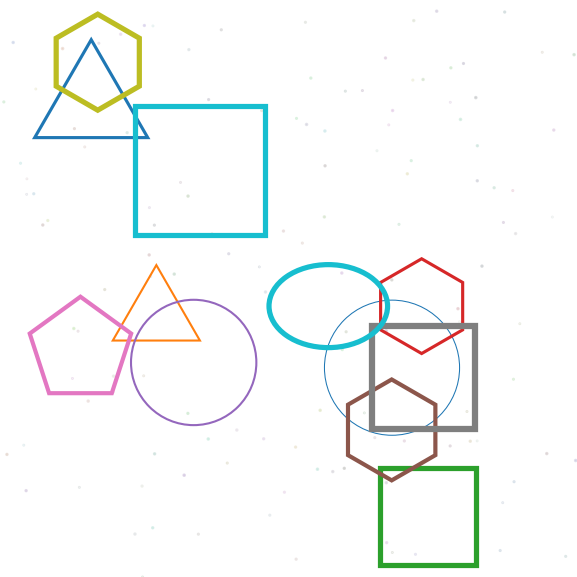[{"shape": "triangle", "thickness": 1.5, "radius": 0.56, "center": [0.158, 0.817]}, {"shape": "circle", "thickness": 0.5, "radius": 0.58, "center": [0.679, 0.362]}, {"shape": "triangle", "thickness": 1, "radius": 0.44, "center": [0.271, 0.453]}, {"shape": "square", "thickness": 2.5, "radius": 0.42, "center": [0.741, 0.105]}, {"shape": "hexagon", "thickness": 1.5, "radius": 0.41, "center": [0.73, 0.469]}, {"shape": "circle", "thickness": 1, "radius": 0.54, "center": [0.335, 0.372]}, {"shape": "hexagon", "thickness": 2, "radius": 0.44, "center": [0.678, 0.255]}, {"shape": "pentagon", "thickness": 2, "radius": 0.46, "center": [0.139, 0.393]}, {"shape": "square", "thickness": 3, "radius": 0.44, "center": [0.733, 0.346]}, {"shape": "hexagon", "thickness": 2.5, "radius": 0.42, "center": [0.169, 0.891]}, {"shape": "square", "thickness": 2.5, "radius": 0.56, "center": [0.346, 0.704]}, {"shape": "oval", "thickness": 2.5, "radius": 0.51, "center": [0.568, 0.469]}]